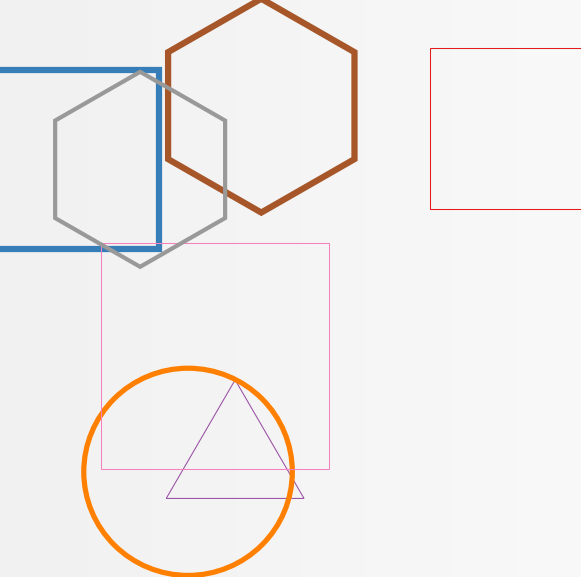[{"shape": "square", "thickness": 0.5, "radius": 0.69, "center": [0.879, 0.776]}, {"shape": "square", "thickness": 3, "radius": 0.77, "center": [0.12, 0.723]}, {"shape": "triangle", "thickness": 0.5, "radius": 0.68, "center": [0.405, 0.204]}, {"shape": "circle", "thickness": 2.5, "radius": 0.9, "center": [0.324, 0.182]}, {"shape": "hexagon", "thickness": 3, "radius": 0.93, "center": [0.45, 0.816]}, {"shape": "square", "thickness": 0.5, "radius": 0.98, "center": [0.37, 0.382]}, {"shape": "hexagon", "thickness": 2, "radius": 0.84, "center": [0.241, 0.706]}]